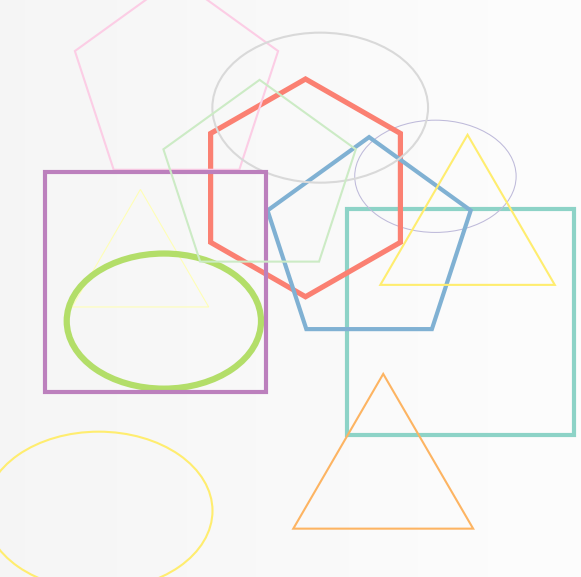[{"shape": "square", "thickness": 2, "radius": 0.98, "center": [0.793, 0.441]}, {"shape": "triangle", "thickness": 0.5, "radius": 0.68, "center": [0.242, 0.535]}, {"shape": "oval", "thickness": 0.5, "radius": 0.69, "center": [0.749, 0.694]}, {"shape": "hexagon", "thickness": 2.5, "radius": 0.94, "center": [0.526, 0.674]}, {"shape": "pentagon", "thickness": 2, "radius": 0.92, "center": [0.635, 0.578]}, {"shape": "triangle", "thickness": 1, "radius": 0.89, "center": [0.659, 0.173]}, {"shape": "oval", "thickness": 3, "radius": 0.84, "center": [0.282, 0.443]}, {"shape": "pentagon", "thickness": 1, "radius": 0.92, "center": [0.304, 0.854]}, {"shape": "oval", "thickness": 1, "radius": 0.93, "center": [0.551, 0.813]}, {"shape": "square", "thickness": 2, "radius": 0.95, "center": [0.267, 0.51]}, {"shape": "pentagon", "thickness": 1, "radius": 0.87, "center": [0.447, 0.687]}, {"shape": "oval", "thickness": 1, "radius": 0.98, "center": [0.17, 0.115]}, {"shape": "triangle", "thickness": 1, "radius": 0.87, "center": [0.804, 0.592]}]